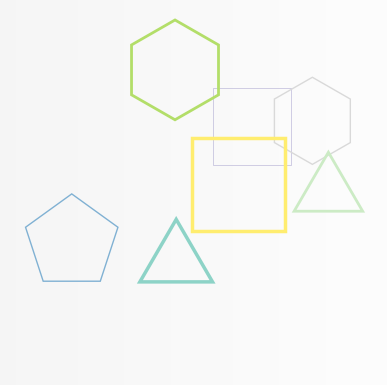[{"shape": "triangle", "thickness": 2.5, "radius": 0.54, "center": [0.455, 0.322]}, {"shape": "square", "thickness": 0.5, "radius": 0.5, "center": [0.65, 0.672]}, {"shape": "pentagon", "thickness": 1, "radius": 0.63, "center": [0.185, 0.371]}, {"shape": "hexagon", "thickness": 2, "radius": 0.65, "center": [0.452, 0.818]}, {"shape": "hexagon", "thickness": 1, "radius": 0.57, "center": [0.806, 0.686]}, {"shape": "triangle", "thickness": 2, "radius": 0.51, "center": [0.847, 0.502]}, {"shape": "square", "thickness": 2.5, "radius": 0.6, "center": [0.615, 0.52]}]